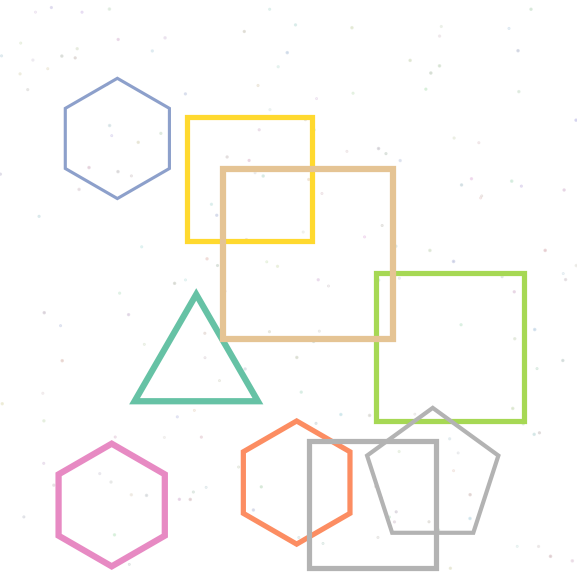[{"shape": "triangle", "thickness": 3, "radius": 0.62, "center": [0.34, 0.366]}, {"shape": "hexagon", "thickness": 2.5, "radius": 0.53, "center": [0.514, 0.164]}, {"shape": "hexagon", "thickness": 1.5, "radius": 0.52, "center": [0.203, 0.759]}, {"shape": "hexagon", "thickness": 3, "radius": 0.53, "center": [0.193, 0.125]}, {"shape": "square", "thickness": 2.5, "radius": 0.64, "center": [0.78, 0.398]}, {"shape": "square", "thickness": 2.5, "radius": 0.54, "center": [0.432, 0.689]}, {"shape": "square", "thickness": 3, "radius": 0.74, "center": [0.533, 0.56]}, {"shape": "square", "thickness": 2.5, "radius": 0.55, "center": [0.645, 0.125]}, {"shape": "pentagon", "thickness": 2, "radius": 0.6, "center": [0.749, 0.173]}]